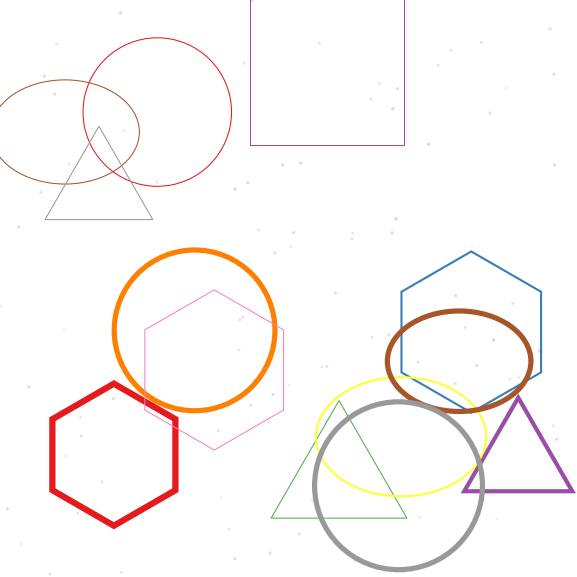[{"shape": "hexagon", "thickness": 3, "radius": 0.62, "center": [0.197, 0.212]}, {"shape": "circle", "thickness": 0.5, "radius": 0.64, "center": [0.272, 0.805]}, {"shape": "hexagon", "thickness": 1, "radius": 0.7, "center": [0.816, 0.424]}, {"shape": "triangle", "thickness": 0.5, "radius": 0.68, "center": [0.587, 0.17]}, {"shape": "square", "thickness": 0.5, "radius": 0.67, "center": [0.566, 0.882]}, {"shape": "triangle", "thickness": 2, "radius": 0.54, "center": [0.897, 0.202]}, {"shape": "circle", "thickness": 2.5, "radius": 0.7, "center": [0.337, 0.427]}, {"shape": "oval", "thickness": 1, "radius": 0.74, "center": [0.694, 0.243]}, {"shape": "oval", "thickness": 0.5, "radius": 0.64, "center": [0.113, 0.771]}, {"shape": "oval", "thickness": 2.5, "radius": 0.62, "center": [0.795, 0.374]}, {"shape": "hexagon", "thickness": 0.5, "radius": 0.69, "center": [0.371, 0.359]}, {"shape": "circle", "thickness": 2.5, "radius": 0.73, "center": [0.69, 0.158]}, {"shape": "triangle", "thickness": 0.5, "radius": 0.54, "center": [0.171, 0.673]}]